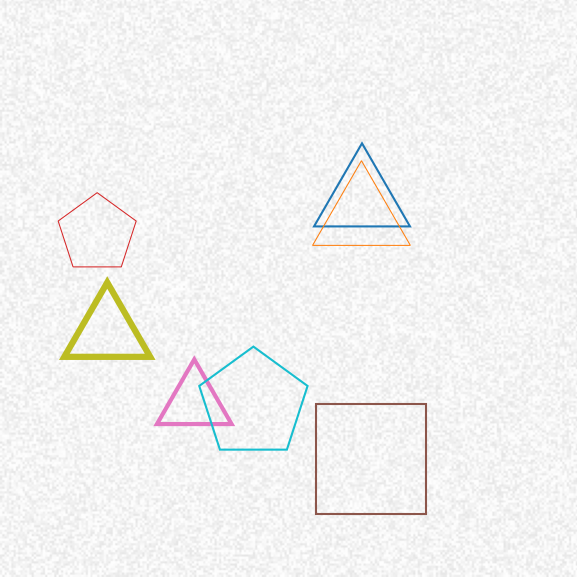[{"shape": "triangle", "thickness": 1, "radius": 0.48, "center": [0.627, 0.655]}, {"shape": "triangle", "thickness": 0.5, "radius": 0.49, "center": [0.626, 0.623]}, {"shape": "pentagon", "thickness": 0.5, "radius": 0.36, "center": [0.168, 0.594]}, {"shape": "square", "thickness": 1, "radius": 0.48, "center": [0.643, 0.205]}, {"shape": "triangle", "thickness": 2, "radius": 0.37, "center": [0.336, 0.302]}, {"shape": "triangle", "thickness": 3, "radius": 0.43, "center": [0.186, 0.424]}, {"shape": "pentagon", "thickness": 1, "radius": 0.49, "center": [0.439, 0.3]}]